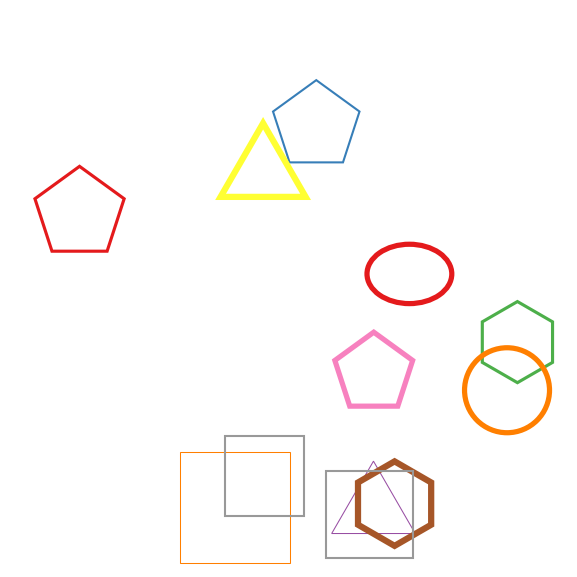[{"shape": "pentagon", "thickness": 1.5, "radius": 0.41, "center": [0.138, 0.63]}, {"shape": "oval", "thickness": 2.5, "radius": 0.37, "center": [0.709, 0.525]}, {"shape": "pentagon", "thickness": 1, "radius": 0.39, "center": [0.548, 0.782]}, {"shape": "hexagon", "thickness": 1.5, "radius": 0.35, "center": [0.896, 0.407]}, {"shape": "triangle", "thickness": 0.5, "radius": 0.42, "center": [0.647, 0.117]}, {"shape": "circle", "thickness": 2.5, "radius": 0.37, "center": [0.878, 0.323]}, {"shape": "square", "thickness": 0.5, "radius": 0.48, "center": [0.407, 0.12]}, {"shape": "triangle", "thickness": 3, "radius": 0.43, "center": [0.456, 0.701]}, {"shape": "hexagon", "thickness": 3, "radius": 0.37, "center": [0.683, 0.127]}, {"shape": "pentagon", "thickness": 2.5, "radius": 0.35, "center": [0.647, 0.353]}, {"shape": "square", "thickness": 1, "radius": 0.34, "center": [0.458, 0.175]}, {"shape": "square", "thickness": 1, "radius": 0.38, "center": [0.64, 0.108]}]